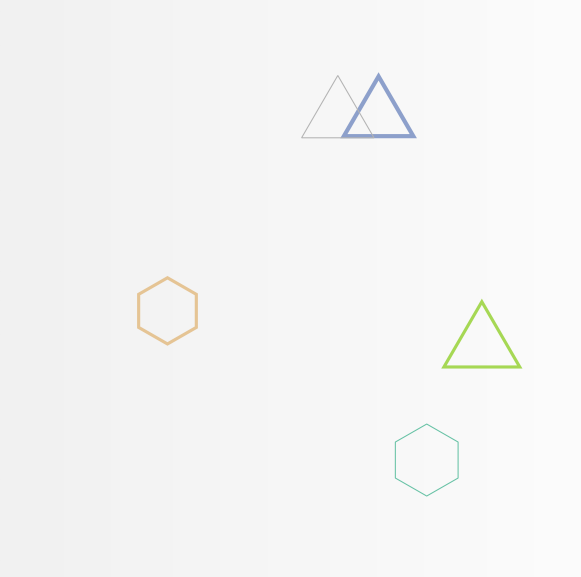[{"shape": "hexagon", "thickness": 0.5, "radius": 0.31, "center": [0.734, 0.203]}, {"shape": "triangle", "thickness": 2, "radius": 0.34, "center": [0.651, 0.798]}, {"shape": "triangle", "thickness": 1.5, "radius": 0.38, "center": [0.829, 0.401]}, {"shape": "hexagon", "thickness": 1.5, "radius": 0.29, "center": [0.288, 0.461]}, {"shape": "triangle", "thickness": 0.5, "radius": 0.36, "center": [0.581, 0.796]}]